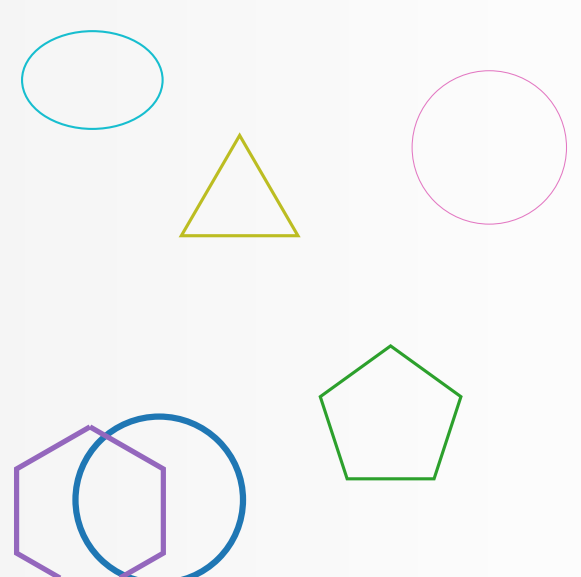[{"shape": "circle", "thickness": 3, "radius": 0.72, "center": [0.274, 0.134]}, {"shape": "pentagon", "thickness": 1.5, "radius": 0.64, "center": [0.672, 0.273]}, {"shape": "hexagon", "thickness": 2.5, "radius": 0.73, "center": [0.155, 0.114]}, {"shape": "circle", "thickness": 0.5, "radius": 0.66, "center": [0.842, 0.744]}, {"shape": "triangle", "thickness": 1.5, "radius": 0.58, "center": [0.412, 0.649]}, {"shape": "oval", "thickness": 1, "radius": 0.6, "center": [0.159, 0.861]}]